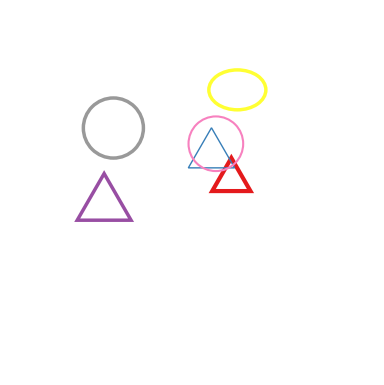[{"shape": "triangle", "thickness": 3, "radius": 0.29, "center": [0.601, 0.532]}, {"shape": "triangle", "thickness": 1, "radius": 0.35, "center": [0.549, 0.599]}, {"shape": "triangle", "thickness": 2.5, "radius": 0.4, "center": [0.27, 0.468]}, {"shape": "oval", "thickness": 2.5, "radius": 0.37, "center": [0.617, 0.767]}, {"shape": "circle", "thickness": 1.5, "radius": 0.35, "center": [0.561, 0.627]}, {"shape": "circle", "thickness": 2.5, "radius": 0.39, "center": [0.294, 0.667]}]